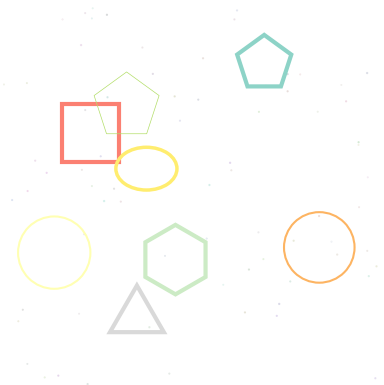[{"shape": "pentagon", "thickness": 3, "radius": 0.37, "center": [0.686, 0.835]}, {"shape": "circle", "thickness": 1.5, "radius": 0.47, "center": [0.141, 0.344]}, {"shape": "square", "thickness": 3, "radius": 0.37, "center": [0.235, 0.654]}, {"shape": "circle", "thickness": 1.5, "radius": 0.46, "center": [0.829, 0.357]}, {"shape": "pentagon", "thickness": 0.5, "radius": 0.44, "center": [0.329, 0.724]}, {"shape": "triangle", "thickness": 3, "radius": 0.4, "center": [0.356, 0.178]}, {"shape": "hexagon", "thickness": 3, "radius": 0.45, "center": [0.456, 0.326]}, {"shape": "oval", "thickness": 2.5, "radius": 0.4, "center": [0.38, 0.562]}]